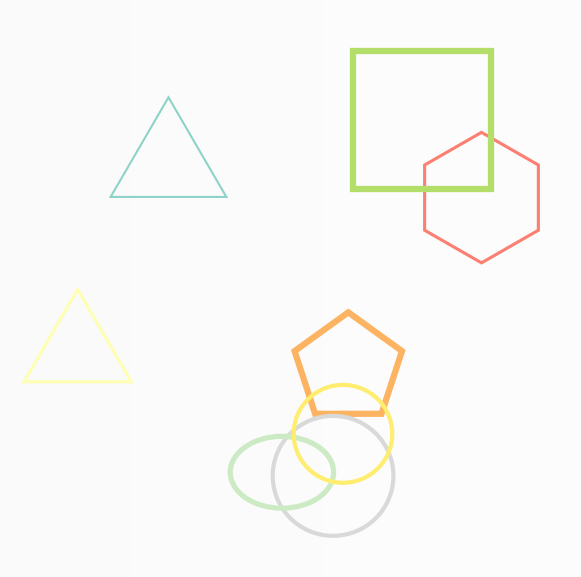[{"shape": "triangle", "thickness": 1, "radius": 0.57, "center": [0.29, 0.716]}, {"shape": "triangle", "thickness": 1.5, "radius": 0.53, "center": [0.134, 0.391]}, {"shape": "hexagon", "thickness": 1.5, "radius": 0.56, "center": [0.828, 0.657]}, {"shape": "pentagon", "thickness": 3, "radius": 0.49, "center": [0.599, 0.361]}, {"shape": "square", "thickness": 3, "radius": 0.6, "center": [0.726, 0.791]}, {"shape": "circle", "thickness": 2, "radius": 0.52, "center": [0.573, 0.175]}, {"shape": "oval", "thickness": 2.5, "radius": 0.44, "center": [0.485, 0.181]}, {"shape": "circle", "thickness": 2, "radius": 0.42, "center": [0.59, 0.248]}]